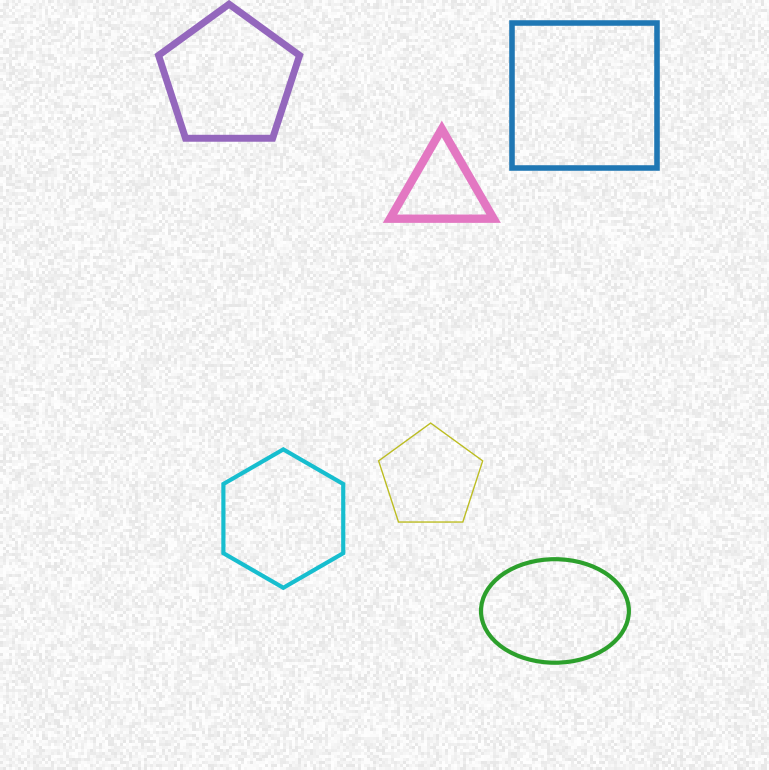[{"shape": "square", "thickness": 2, "radius": 0.47, "center": [0.759, 0.876]}, {"shape": "oval", "thickness": 1.5, "radius": 0.48, "center": [0.721, 0.207]}, {"shape": "pentagon", "thickness": 2.5, "radius": 0.48, "center": [0.297, 0.898]}, {"shape": "triangle", "thickness": 3, "radius": 0.39, "center": [0.574, 0.755]}, {"shape": "pentagon", "thickness": 0.5, "radius": 0.36, "center": [0.559, 0.38]}, {"shape": "hexagon", "thickness": 1.5, "radius": 0.45, "center": [0.368, 0.327]}]